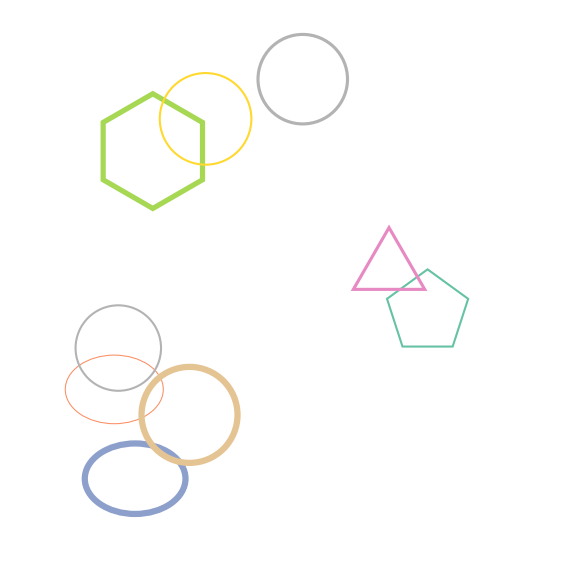[{"shape": "pentagon", "thickness": 1, "radius": 0.37, "center": [0.74, 0.459]}, {"shape": "oval", "thickness": 0.5, "radius": 0.42, "center": [0.198, 0.325]}, {"shape": "oval", "thickness": 3, "radius": 0.44, "center": [0.234, 0.17]}, {"shape": "triangle", "thickness": 1.5, "radius": 0.36, "center": [0.674, 0.534]}, {"shape": "hexagon", "thickness": 2.5, "radius": 0.5, "center": [0.265, 0.737]}, {"shape": "circle", "thickness": 1, "radius": 0.4, "center": [0.356, 0.793]}, {"shape": "circle", "thickness": 3, "radius": 0.42, "center": [0.328, 0.281]}, {"shape": "circle", "thickness": 1, "radius": 0.37, "center": [0.205, 0.396]}, {"shape": "circle", "thickness": 1.5, "radius": 0.39, "center": [0.524, 0.862]}]